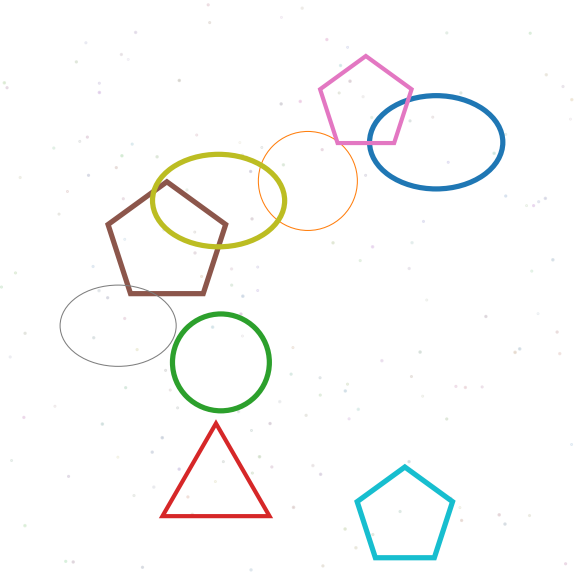[{"shape": "oval", "thickness": 2.5, "radius": 0.58, "center": [0.755, 0.753]}, {"shape": "circle", "thickness": 0.5, "radius": 0.43, "center": [0.533, 0.686]}, {"shape": "circle", "thickness": 2.5, "radius": 0.42, "center": [0.383, 0.372]}, {"shape": "triangle", "thickness": 2, "radius": 0.54, "center": [0.374, 0.159]}, {"shape": "pentagon", "thickness": 2.5, "radius": 0.54, "center": [0.289, 0.577]}, {"shape": "pentagon", "thickness": 2, "radius": 0.42, "center": [0.634, 0.819]}, {"shape": "oval", "thickness": 0.5, "radius": 0.5, "center": [0.205, 0.435]}, {"shape": "oval", "thickness": 2.5, "radius": 0.57, "center": [0.379, 0.652]}, {"shape": "pentagon", "thickness": 2.5, "radius": 0.43, "center": [0.701, 0.104]}]